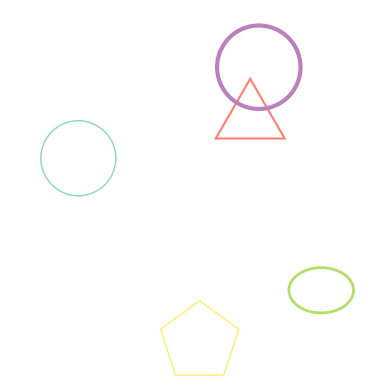[{"shape": "circle", "thickness": 1, "radius": 0.49, "center": [0.203, 0.589]}, {"shape": "triangle", "thickness": 1.5, "radius": 0.52, "center": [0.65, 0.692]}, {"shape": "oval", "thickness": 2, "radius": 0.42, "center": [0.834, 0.246]}, {"shape": "circle", "thickness": 3, "radius": 0.54, "center": [0.672, 0.825]}, {"shape": "pentagon", "thickness": 1, "radius": 0.53, "center": [0.519, 0.112]}]